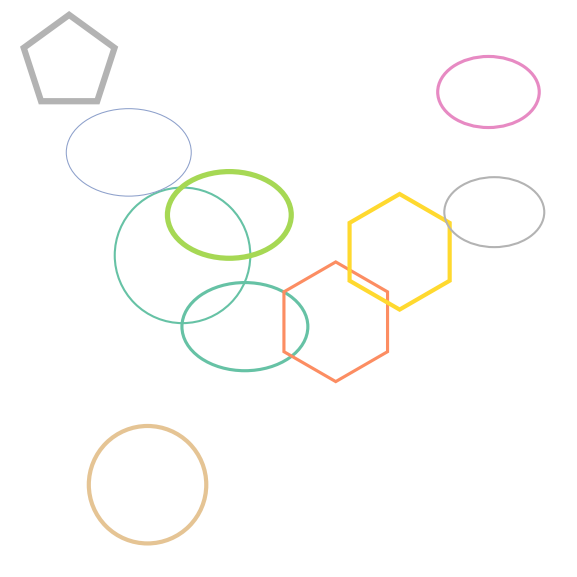[{"shape": "oval", "thickness": 1.5, "radius": 0.55, "center": [0.424, 0.434]}, {"shape": "circle", "thickness": 1, "radius": 0.59, "center": [0.316, 0.557]}, {"shape": "hexagon", "thickness": 1.5, "radius": 0.52, "center": [0.581, 0.442]}, {"shape": "oval", "thickness": 0.5, "radius": 0.54, "center": [0.223, 0.735]}, {"shape": "oval", "thickness": 1.5, "radius": 0.44, "center": [0.846, 0.84]}, {"shape": "oval", "thickness": 2.5, "radius": 0.54, "center": [0.397, 0.627]}, {"shape": "hexagon", "thickness": 2, "radius": 0.5, "center": [0.692, 0.563]}, {"shape": "circle", "thickness": 2, "radius": 0.51, "center": [0.255, 0.16]}, {"shape": "oval", "thickness": 1, "radius": 0.43, "center": [0.856, 0.632]}, {"shape": "pentagon", "thickness": 3, "radius": 0.41, "center": [0.12, 0.891]}]